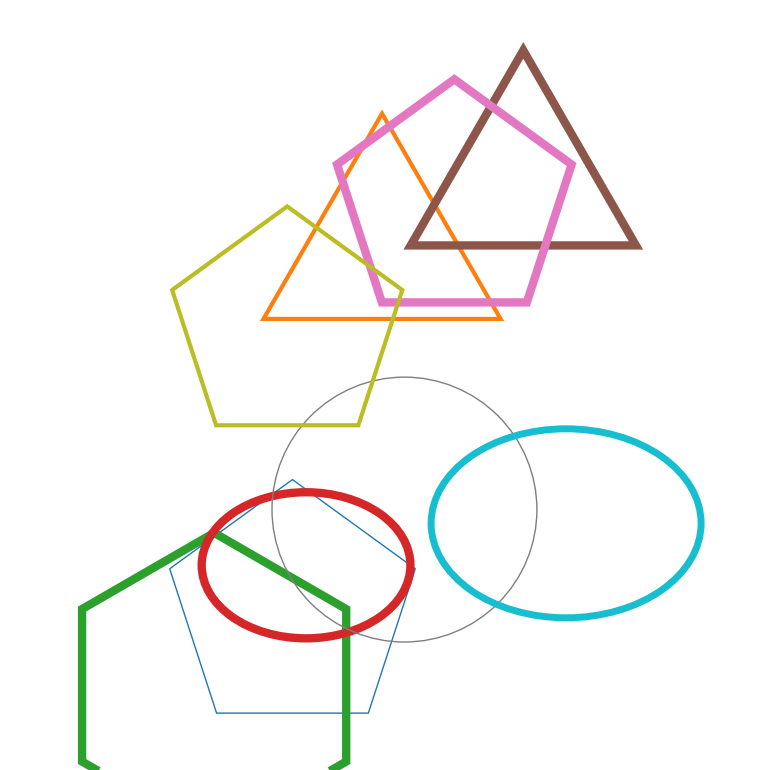[{"shape": "pentagon", "thickness": 0.5, "radius": 0.84, "center": [0.38, 0.21]}, {"shape": "triangle", "thickness": 1.5, "radius": 0.89, "center": [0.496, 0.675]}, {"shape": "hexagon", "thickness": 3, "radius": 0.99, "center": [0.278, 0.11]}, {"shape": "oval", "thickness": 3, "radius": 0.68, "center": [0.397, 0.266]}, {"shape": "triangle", "thickness": 3, "radius": 0.84, "center": [0.68, 0.766]}, {"shape": "pentagon", "thickness": 3, "radius": 0.8, "center": [0.59, 0.737]}, {"shape": "circle", "thickness": 0.5, "radius": 0.86, "center": [0.525, 0.338]}, {"shape": "pentagon", "thickness": 1.5, "radius": 0.79, "center": [0.373, 0.575]}, {"shape": "oval", "thickness": 2.5, "radius": 0.88, "center": [0.735, 0.32]}]